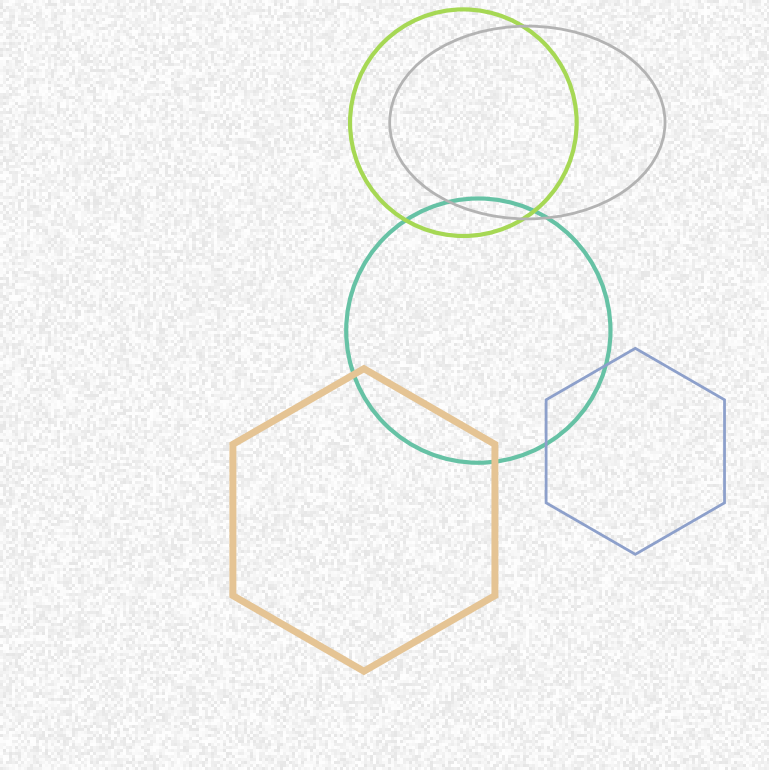[{"shape": "circle", "thickness": 1.5, "radius": 0.86, "center": [0.621, 0.571]}, {"shape": "hexagon", "thickness": 1, "radius": 0.67, "center": [0.825, 0.414]}, {"shape": "circle", "thickness": 1.5, "radius": 0.74, "center": [0.602, 0.841]}, {"shape": "hexagon", "thickness": 2.5, "radius": 0.98, "center": [0.473, 0.325]}, {"shape": "oval", "thickness": 1, "radius": 0.89, "center": [0.685, 0.841]}]